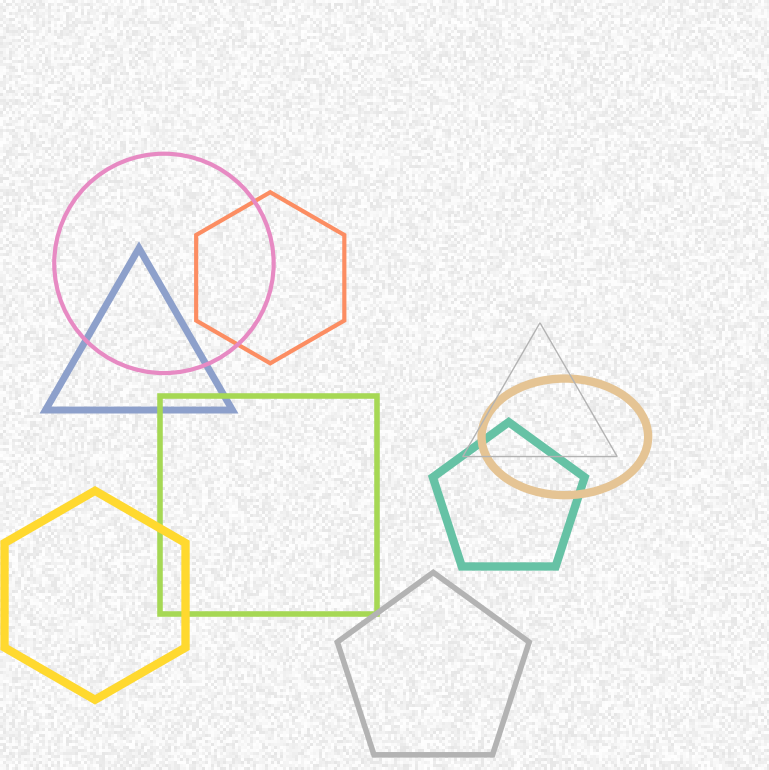[{"shape": "pentagon", "thickness": 3, "radius": 0.52, "center": [0.661, 0.348]}, {"shape": "hexagon", "thickness": 1.5, "radius": 0.56, "center": [0.351, 0.639]}, {"shape": "triangle", "thickness": 2.5, "radius": 0.7, "center": [0.18, 0.538]}, {"shape": "circle", "thickness": 1.5, "radius": 0.71, "center": [0.213, 0.658]}, {"shape": "square", "thickness": 2, "radius": 0.71, "center": [0.349, 0.345]}, {"shape": "hexagon", "thickness": 3, "radius": 0.68, "center": [0.123, 0.227]}, {"shape": "oval", "thickness": 3, "radius": 0.54, "center": [0.734, 0.433]}, {"shape": "triangle", "thickness": 0.5, "radius": 0.58, "center": [0.701, 0.465]}, {"shape": "pentagon", "thickness": 2, "radius": 0.65, "center": [0.563, 0.126]}]